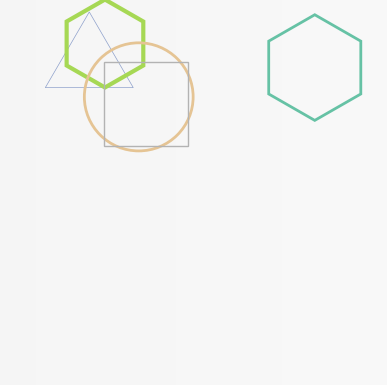[{"shape": "hexagon", "thickness": 2, "radius": 0.69, "center": [0.812, 0.825]}, {"shape": "triangle", "thickness": 0.5, "radius": 0.66, "center": [0.23, 0.838]}, {"shape": "hexagon", "thickness": 3, "radius": 0.57, "center": [0.271, 0.887]}, {"shape": "circle", "thickness": 2, "radius": 0.7, "center": [0.358, 0.748]}, {"shape": "square", "thickness": 1, "radius": 0.54, "center": [0.378, 0.731]}]